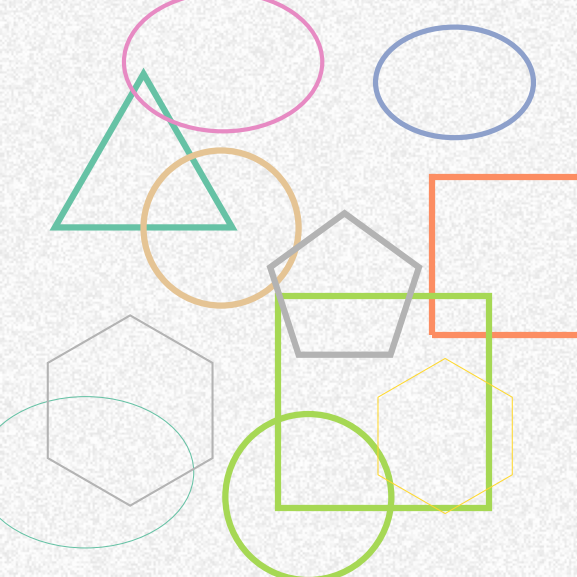[{"shape": "triangle", "thickness": 3, "radius": 0.89, "center": [0.249, 0.694]}, {"shape": "oval", "thickness": 0.5, "radius": 0.94, "center": [0.148, 0.181]}, {"shape": "square", "thickness": 3, "radius": 0.68, "center": [0.884, 0.556]}, {"shape": "oval", "thickness": 2.5, "radius": 0.68, "center": [0.787, 0.856]}, {"shape": "oval", "thickness": 2, "radius": 0.86, "center": [0.386, 0.892]}, {"shape": "circle", "thickness": 3, "radius": 0.72, "center": [0.534, 0.138]}, {"shape": "square", "thickness": 3, "radius": 0.92, "center": [0.664, 0.303]}, {"shape": "hexagon", "thickness": 0.5, "radius": 0.67, "center": [0.771, 0.244]}, {"shape": "circle", "thickness": 3, "radius": 0.67, "center": [0.383, 0.604]}, {"shape": "pentagon", "thickness": 3, "radius": 0.68, "center": [0.597, 0.494]}, {"shape": "hexagon", "thickness": 1, "radius": 0.82, "center": [0.225, 0.288]}]